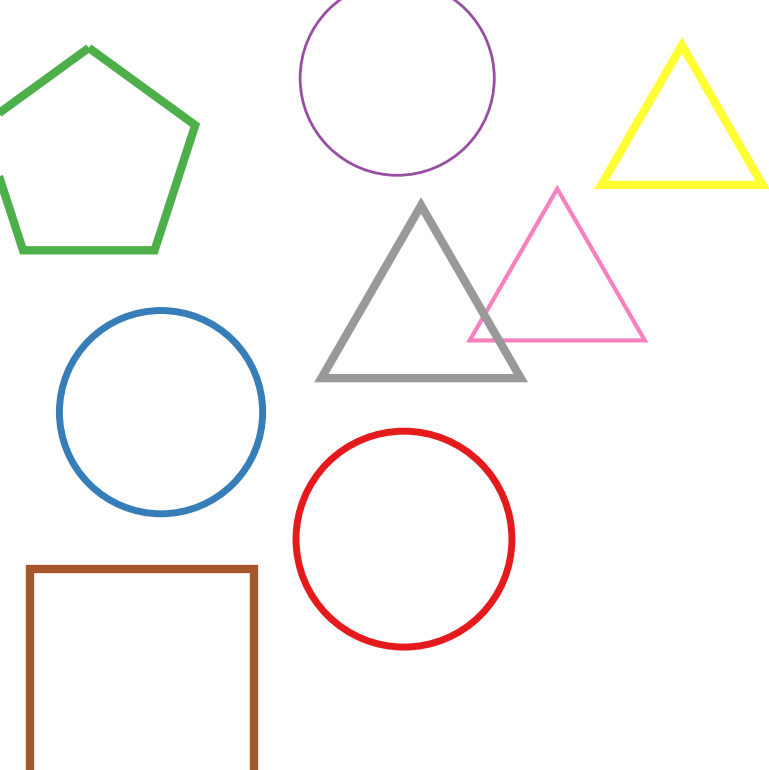[{"shape": "circle", "thickness": 2.5, "radius": 0.7, "center": [0.525, 0.3]}, {"shape": "circle", "thickness": 2.5, "radius": 0.66, "center": [0.209, 0.465]}, {"shape": "pentagon", "thickness": 3, "radius": 0.73, "center": [0.115, 0.793]}, {"shape": "circle", "thickness": 1, "radius": 0.63, "center": [0.516, 0.898]}, {"shape": "triangle", "thickness": 3, "radius": 0.6, "center": [0.886, 0.82]}, {"shape": "square", "thickness": 3, "radius": 0.73, "center": [0.185, 0.115]}, {"shape": "triangle", "thickness": 1.5, "radius": 0.66, "center": [0.724, 0.624]}, {"shape": "triangle", "thickness": 3, "radius": 0.75, "center": [0.547, 0.584]}]